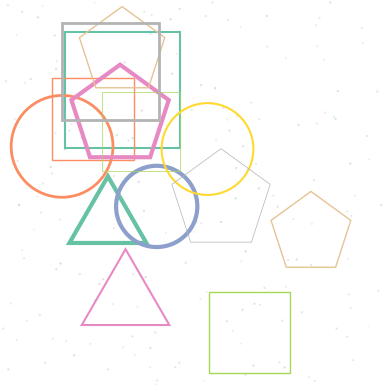[{"shape": "square", "thickness": 1.5, "radius": 0.75, "center": [0.319, 0.766]}, {"shape": "triangle", "thickness": 3, "radius": 0.58, "center": [0.28, 0.427]}, {"shape": "square", "thickness": 1, "radius": 0.53, "center": [0.242, 0.69]}, {"shape": "circle", "thickness": 2, "radius": 0.66, "center": [0.161, 0.62]}, {"shape": "circle", "thickness": 3, "radius": 0.53, "center": [0.407, 0.464]}, {"shape": "pentagon", "thickness": 3, "radius": 0.66, "center": [0.312, 0.699]}, {"shape": "triangle", "thickness": 1.5, "radius": 0.66, "center": [0.326, 0.221]}, {"shape": "square", "thickness": 1, "radius": 0.53, "center": [0.647, 0.136]}, {"shape": "square", "thickness": 0.5, "radius": 0.51, "center": [0.367, 0.658]}, {"shape": "circle", "thickness": 1.5, "radius": 0.6, "center": [0.539, 0.613]}, {"shape": "pentagon", "thickness": 1, "radius": 0.54, "center": [0.808, 0.394]}, {"shape": "pentagon", "thickness": 1, "radius": 0.58, "center": [0.317, 0.866]}, {"shape": "square", "thickness": 2, "radius": 0.63, "center": [0.287, 0.814]}, {"shape": "pentagon", "thickness": 0.5, "radius": 0.67, "center": [0.574, 0.48]}]